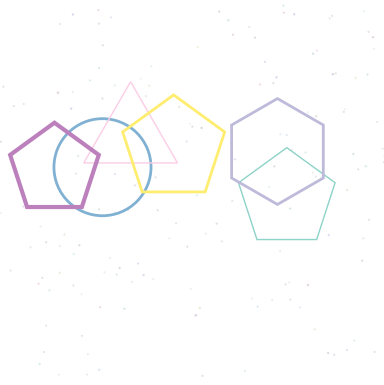[{"shape": "pentagon", "thickness": 1, "radius": 0.66, "center": [0.745, 0.485]}, {"shape": "hexagon", "thickness": 2, "radius": 0.69, "center": [0.721, 0.606]}, {"shape": "circle", "thickness": 2, "radius": 0.63, "center": [0.266, 0.566]}, {"shape": "triangle", "thickness": 1, "radius": 0.7, "center": [0.339, 0.647]}, {"shape": "pentagon", "thickness": 3, "radius": 0.61, "center": [0.141, 0.56]}, {"shape": "pentagon", "thickness": 2, "radius": 0.7, "center": [0.451, 0.614]}]